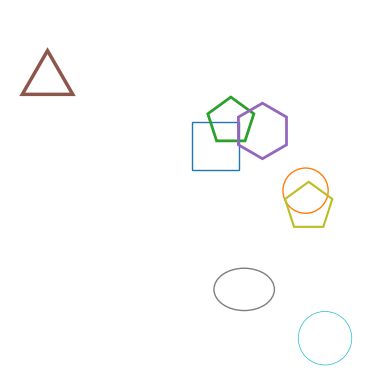[{"shape": "square", "thickness": 1, "radius": 0.31, "center": [0.56, 0.621]}, {"shape": "circle", "thickness": 1, "radius": 0.29, "center": [0.794, 0.505]}, {"shape": "pentagon", "thickness": 2, "radius": 0.31, "center": [0.6, 0.685]}, {"shape": "hexagon", "thickness": 2, "radius": 0.36, "center": [0.682, 0.66]}, {"shape": "triangle", "thickness": 2.5, "radius": 0.38, "center": [0.123, 0.793]}, {"shape": "oval", "thickness": 1, "radius": 0.39, "center": [0.634, 0.248]}, {"shape": "pentagon", "thickness": 1.5, "radius": 0.32, "center": [0.802, 0.463]}, {"shape": "circle", "thickness": 0.5, "radius": 0.35, "center": [0.844, 0.122]}]